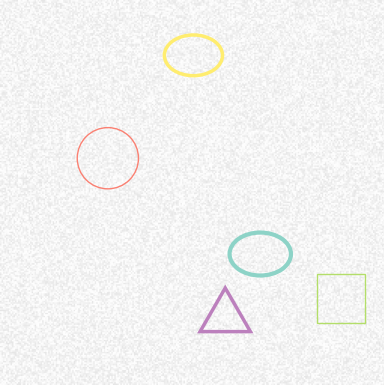[{"shape": "oval", "thickness": 3, "radius": 0.4, "center": [0.676, 0.34]}, {"shape": "circle", "thickness": 1, "radius": 0.4, "center": [0.28, 0.589]}, {"shape": "square", "thickness": 1, "radius": 0.32, "center": [0.886, 0.225]}, {"shape": "triangle", "thickness": 2.5, "radius": 0.38, "center": [0.585, 0.176]}, {"shape": "oval", "thickness": 2.5, "radius": 0.38, "center": [0.502, 0.856]}]